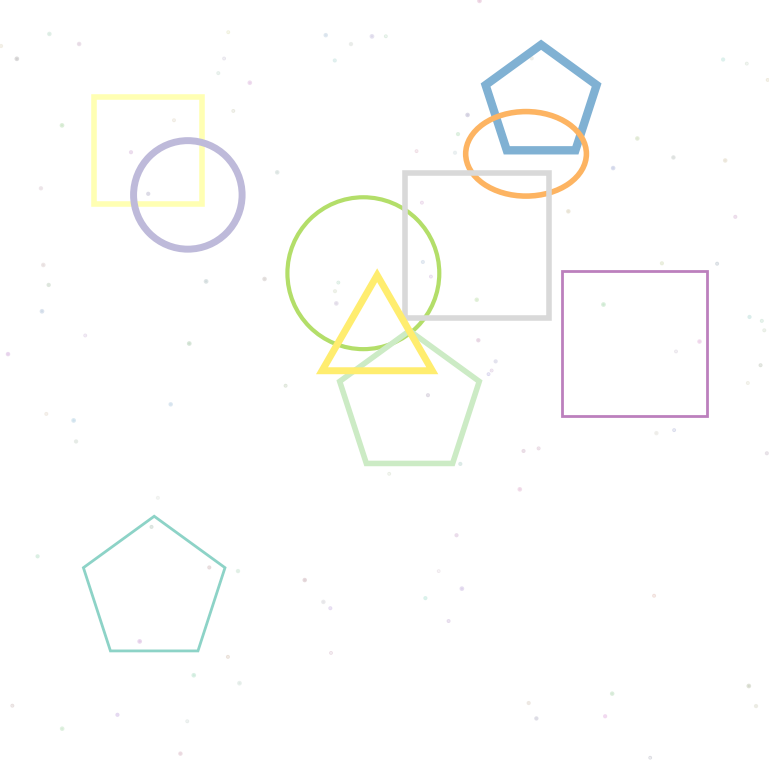[{"shape": "pentagon", "thickness": 1, "radius": 0.48, "center": [0.2, 0.233]}, {"shape": "square", "thickness": 2, "radius": 0.35, "center": [0.192, 0.805]}, {"shape": "circle", "thickness": 2.5, "radius": 0.35, "center": [0.244, 0.747]}, {"shape": "pentagon", "thickness": 3, "radius": 0.38, "center": [0.703, 0.866]}, {"shape": "oval", "thickness": 2, "radius": 0.39, "center": [0.683, 0.8]}, {"shape": "circle", "thickness": 1.5, "radius": 0.49, "center": [0.472, 0.645]}, {"shape": "square", "thickness": 2, "radius": 0.47, "center": [0.619, 0.681]}, {"shape": "square", "thickness": 1, "radius": 0.47, "center": [0.824, 0.554]}, {"shape": "pentagon", "thickness": 2, "radius": 0.48, "center": [0.532, 0.475]}, {"shape": "triangle", "thickness": 2.5, "radius": 0.41, "center": [0.49, 0.56]}]